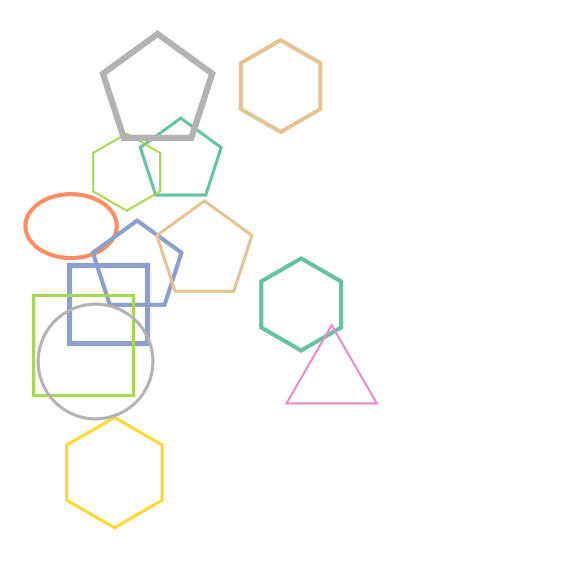[{"shape": "pentagon", "thickness": 1.5, "radius": 0.37, "center": [0.313, 0.721]}, {"shape": "hexagon", "thickness": 2, "radius": 0.4, "center": [0.521, 0.472]}, {"shape": "oval", "thickness": 2, "radius": 0.4, "center": [0.123, 0.608]}, {"shape": "pentagon", "thickness": 2, "radius": 0.4, "center": [0.238, 0.537]}, {"shape": "square", "thickness": 2.5, "radius": 0.34, "center": [0.186, 0.472]}, {"shape": "triangle", "thickness": 1, "radius": 0.45, "center": [0.574, 0.346]}, {"shape": "hexagon", "thickness": 1, "radius": 0.33, "center": [0.219, 0.701]}, {"shape": "square", "thickness": 1.5, "radius": 0.43, "center": [0.144, 0.401]}, {"shape": "hexagon", "thickness": 1.5, "radius": 0.48, "center": [0.198, 0.181]}, {"shape": "hexagon", "thickness": 2, "radius": 0.4, "center": [0.486, 0.85]}, {"shape": "pentagon", "thickness": 1.5, "radius": 0.43, "center": [0.354, 0.565]}, {"shape": "pentagon", "thickness": 3, "radius": 0.5, "center": [0.273, 0.841]}, {"shape": "circle", "thickness": 1.5, "radius": 0.5, "center": [0.165, 0.373]}]